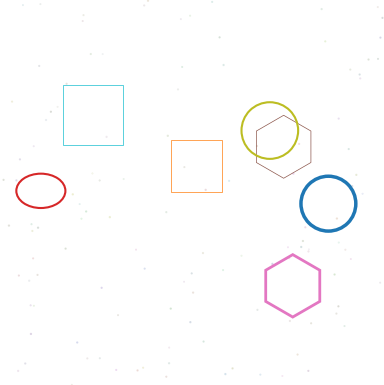[{"shape": "circle", "thickness": 2.5, "radius": 0.36, "center": [0.853, 0.471]}, {"shape": "square", "thickness": 0.5, "radius": 0.33, "center": [0.511, 0.569]}, {"shape": "oval", "thickness": 1.5, "radius": 0.32, "center": [0.106, 0.504]}, {"shape": "hexagon", "thickness": 0.5, "radius": 0.41, "center": [0.737, 0.619]}, {"shape": "hexagon", "thickness": 2, "radius": 0.41, "center": [0.76, 0.258]}, {"shape": "circle", "thickness": 1.5, "radius": 0.37, "center": [0.701, 0.661]}, {"shape": "square", "thickness": 0.5, "radius": 0.39, "center": [0.241, 0.701]}]